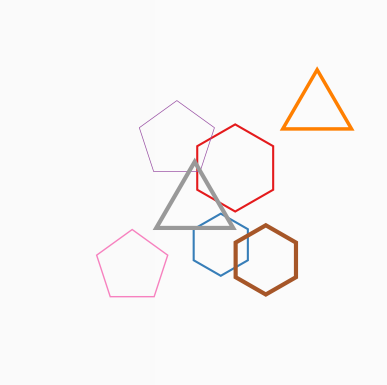[{"shape": "hexagon", "thickness": 1.5, "radius": 0.57, "center": [0.607, 0.564]}, {"shape": "hexagon", "thickness": 1.5, "radius": 0.4, "center": [0.57, 0.364]}, {"shape": "pentagon", "thickness": 0.5, "radius": 0.51, "center": [0.456, 0.637]}, {"shape": "triangle", "thickness": 2.5, "radius": 0.51, "center": [0.818, 0.716]}, {"shape": "hexagon", "thickness": 3, "radius": 0.45, "center": [0.686, 0.325]}, {"shape": "pentagon", "thickness": 1, "radius": 0.48, "center": [0.341, 0.307]}, {"shape": "triangle", "thickness": 3, "radius": 0.57, "center": [0.502, 0.465]}]